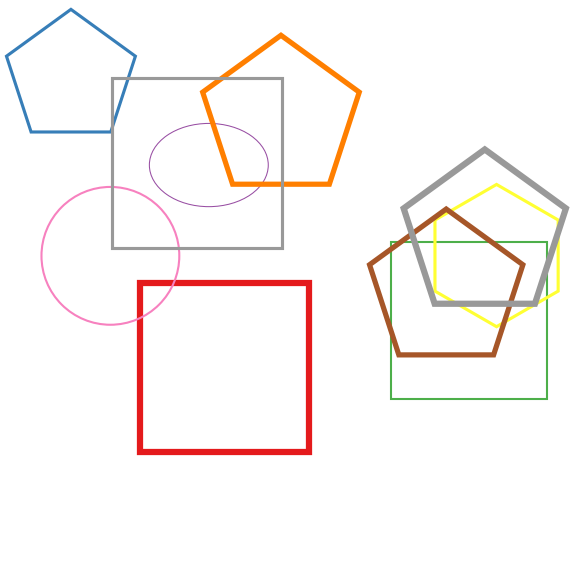[{"shape": "square", "thickness": 3, "radius": 0.73, "center": [0.388, 0.363]}, {"shape": "pentagon", "thickness": 1.5, "radius": 0.59, "center": [0.123, 0.866]}, {"shape": "square", "thickness": 1, "radius": 0.68, "center": [0.812, 0.444]}, {"shape": "oval", "thickness": 0.5, "radius": 0.51, "center": [0.362, 0.713]}, {"shape": "pentagon", "thickness": 2.5, "radius": 0.71, "center": [0.487, 0.795]}, {"shape": "hexagon", "thickness": 1.5, "radius": 0.62, "center": [0.86, 0.557]}, {"shape": "pentagon", "thickness": 2.5, "radius": 0.7, "center": [0.773, 0.498]}, {"shape": "circle", "thickness": 1, "radius": 0.6, "center": [0.191, 0.556]}, {"shape": "pentagon", "thickness": 3, "radius": 0.74, "center": [0.839, 0.593]}, {"shape": "square", "thickness": 1.5, "radius": 0.74, "center": [0.341, 0.717]}]